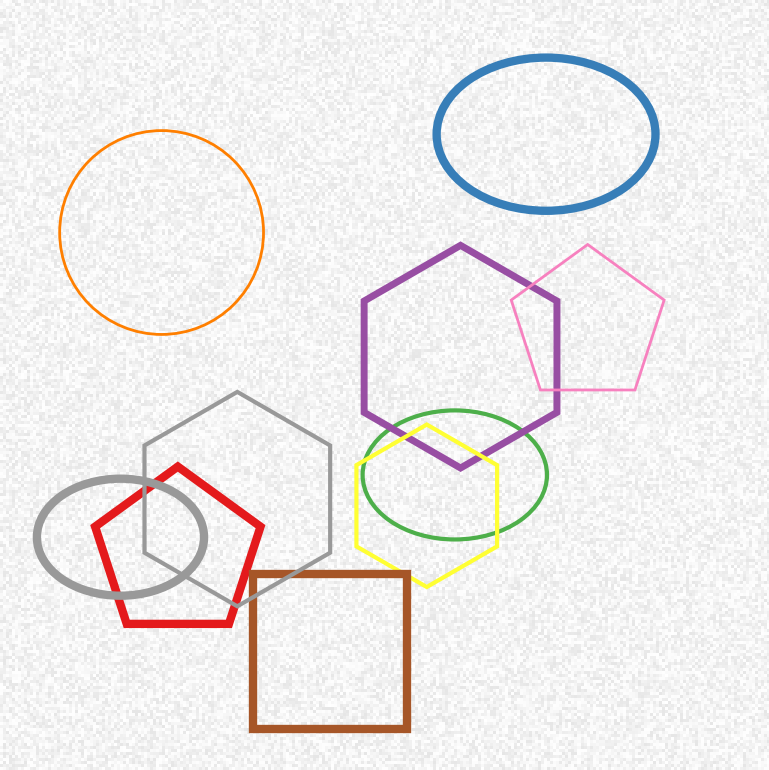[{"shape": "pentagon", "thickness": 3, "radius": 0.56, "center": [0.231, 0.281]}, {"shape": "oval", "thickness": 3, "radius": 0.71, "center": [0.709, 0.826]}, {"shape": "oval", "thickness": 1.5, "radius": 0.6, "center": [0.591, 0.383]}, {"shape": "hexagon", "thickness": 2.5, "radius": 0.72, "center": [0.598, 0.537]}, {"shape": "circle", "thickness": 1, "radius": 0.66, "center": [0.21, 0.698]}, {"shape": "hexagon", "thickness": 1.5, "radius": 0.53, "center": [0.554, 0.343]}, {"shape": "square", "thickness": 3, "radius": 0.5, "center": [0.428, 0.154]}, {"shape": "pentagon", "thickness": 1, "radius": 0.52, "center": [0.763, 0.578]}, {"shape": "hexagon", "thickness": 1.5, "radius": 0.7, "center": [0.308, 0.352]}, {"shape": "oval", "thickness": 3, "radius": 0.54, "center": [0.156, 0.302]}]